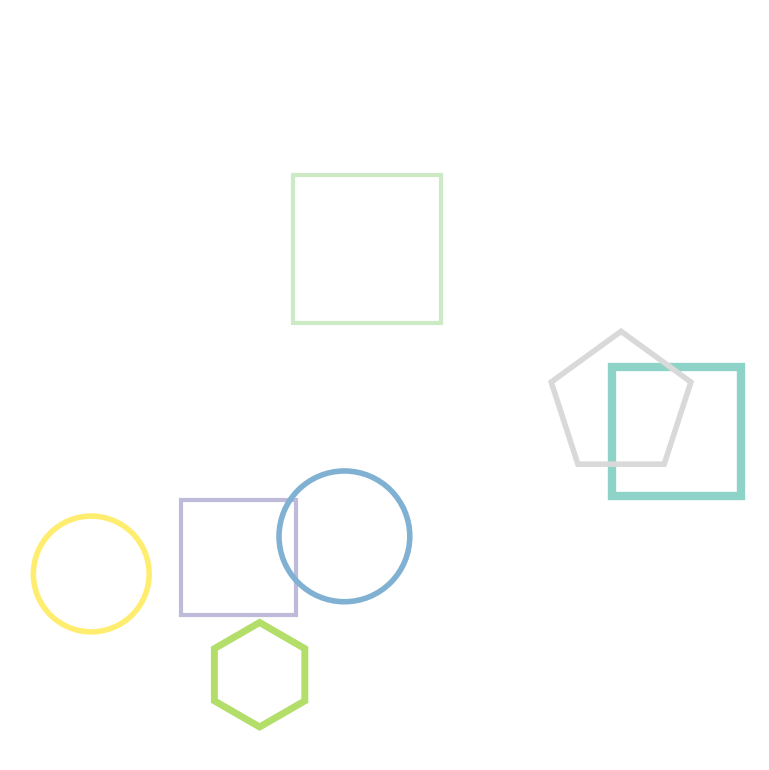[{"shape": "square", "thickness": 3, "radius": 0.42, "center": [0.879, 0.44]}, {"shape": "square", "thickness": 1.5, "radius": 0.37, "center": [0.31, 0.276]}, {"shape": "circle", "thickness": 2, "radius": 0.42, "center": [0.447, 0.303]}, {"shape": "hexagon", "thickness": 2.5, "radius": 0.34, "center": [0.337, 0.124]}, {"shape": "pentagon", "thickness": 2, "radius": 0.48, "center": [0.807, 0.474]}, {"shape": "square", "thickness": 1.5, "radius": 0.48, "center": [0.477, 0.677]}, {"shape": "circle", "thickness": 2, "radius": 0.38, "center": [0.119, 0.255]}]